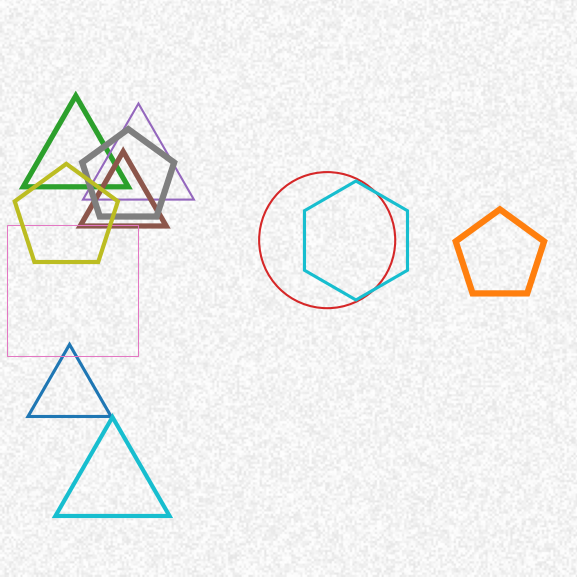[{"shape": "triangle", "thickness": 1.5, "radius": 0.42, "center": [0.12, 0.319]}, {"shape": "pentagon", "thickness": 3, "radius": 0.4, "center": [0.866, 0.556]}, {"shape": "triangle", "thickness": 2.5, "radius": 0.53, "center": [0.131, 0.728]}, {"shape": "circle", "thickness": 1, "radius": 0.59, "center": [0.567, 0.583]}, {"shape": "triangle", "thickness": 1, "radius": 0.55, "center": [0.24, 0.709]}, {"shape": "triangle", "thickness": 2.5, "radius": 0.43, "center": [0.213, 0.651]}, {"shape": "square", "thickness": 0.5, "radius": 0.57, "center": [0.125, 0.496]}, {"shape": "pentagon", "thickness": 3, "radius": 0.42, "center": [0.222, 0.692]}, {"shape": "pentagon", "thickness": 2, "radius": 0.47, "center": [0.115, 0.621]}, {"shape": "hexagon", "thickness": 1.5, "radius": 0.52, "center": [0.616, 0.583]}, {"shape": "triangle", "thickness": 2, "radius": 0.57, "center": [0.195, 0.163]}]